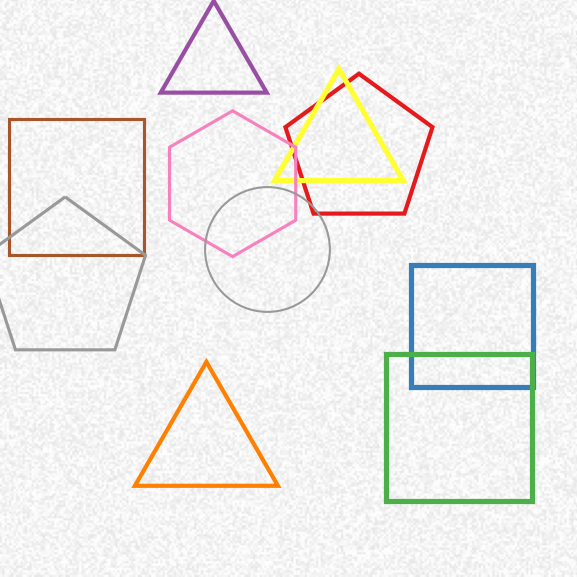[{"shape": "pentagon", "thickness": 2, "radius": 0.67, "center": [0.622, 0.738]}, {"shape": "square", "thickness": 2.5, "radius": 0.53, "center": [0.818, 0.434]}, {"shape": "square", "thickness": 2.5, "radius": 0.63, "center": [0.795, 0.258]}, {"shape": "triangle", "thickness": 2, "radius": 0.53, "center": [0.37, 0.892]}, {"shape": "triangle", "thickness": 2, "radius": 0.72, "center": [0.357, 0.229]}, {"shape": "triangle", "thickness": 2.5, "radius": 0.64, "center": [0.587, 0.751]}, {"shape": "square", "thickness": 1.5, "radius": 0.59, "center": [0.133, 0.675]}, {"shape": "hexagon", "thickness": 1.5, "radius": 0.63, "center": [0.403, 0.681]}, {"shape": "circle", "thickness": 1, "radius": 0.54, "center": [0.463, 0.567]}, {"shape": "pentagon", "thickness": 1.5, "radius": 0.73, "center": [0.113, 0.512]}]